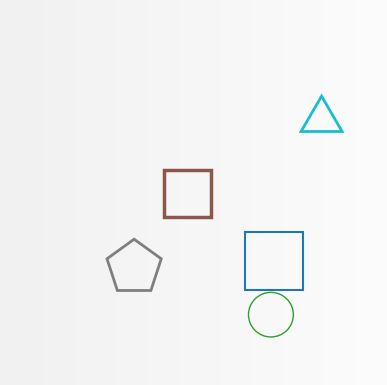[{"shape": "square", "thickness": 1.5, "radius": 0.37, "center": [0.707, 0.322]}, {"shape": "circle", "thickness": 1, "radius": 0.29, "center": [0.699, 0.183]}, {"shape": "square", "thickness": 2.5, "radius": 0.31, "center": [0.484, 0.497]}, {"shape": "pentagon", "thickness": 2, "radius": 0.37, "center": [0.346, 0.305]}, {"shape": "triangle", "thickness": 2, "radius": 0.31, "center": [0.83, 0.689]}]